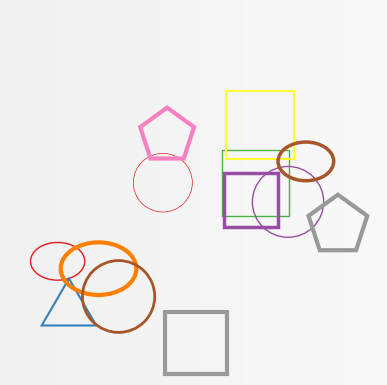[{"shape": "oval", "thickness": 1, "radius": 0.35, "center": [0.149, 0.321]}, {"shape": "circle", "thickness": 0.5, "radius": 0.38, "center": [0.42, 0.526]}, {"shape": "triangle", "thickness": 1.5, "radius": 0.41, "center": [0.178, 0.195]}, {"shape": "square", "thickness": 1, "radius": 0.43, "center": [0.659, 0.525]}, {"shape": "square", "thickness": 2.5, "radius": 0.35, "center": [0.647, 0.481]}, {"shape": "circle", "thickness": 1, "radius": 0.46, "center": [0.743, 0.476]}, {"shape": "oval", "thickness": 3, "radius": 0.49, "center": [0.254, 0.302]}, {"shape": "square", "thickness": 1.5, "radius": 0.44, "center": [0.67, 0.675]}, {"shape": "circle", "thickness": 2, "radius": 0.47, "center": [0.306, 0.23]}, {"shape": "oval", "thickness": 2.5, "radius": 0.36, "center": [0.789, 0.581]}, {"shape": "pentagon", "thickness": 3, "radius": 0.37, "center": [0.431, 0.647]}, {"shape": "pentagon", "thickness": 3, "radius": 0.4, "center": [0.872, 0.415]}, {"shape": "square", "thickness": 3, "radius": 0.4, "center": [0.506, 0.11]}]